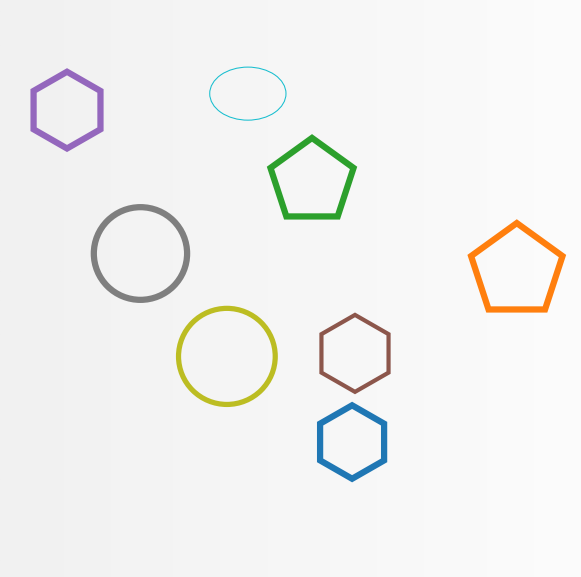[{"shape": "hexagon", "thickness": 3, "radius": 0.32, "center": [0.606, 0.234]}, {"shape": "pentagon", "thickness": 3, "radius": 0.41, "center": [0.889, 0.53]}, {"shape": "pentagon", "thickness": 3, "radius": 0.38, "center": [0.537, 0.685]}, {"shape": "hexagon", "thickness": 3, "radius": 0.33, "center": [0.115, 0.808]}, {"shape": "hexagon", "thickness": 2, "radius": 0.33, "center": [0.611, 0.387]}, {"shape": "circle", "thickness": 3, "radius": 0.4, "center": [0.242, 0.56]}, {"shape": "circle", "thickness": 2.5, "radius": 0.42, "center": [0.39, 0.382]}, {"shape": "oval", "thickness": 0.5, "radius": 0.33, "center": [0.426, 0.837]}]